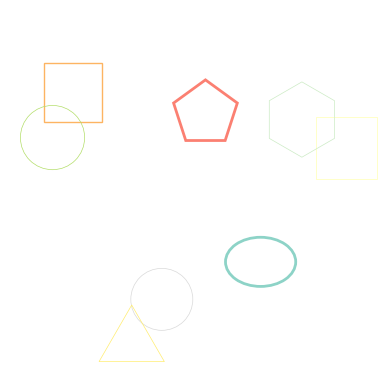[{"shape": "oval", "thickness": 2, "radius": 0.46, "center": [0.677, 0.32]}, {"shape": "square", "thickness": 0.5, "radius": 0.4, "center": [0.899, 0.615]}, {"shape": "pentagon", "thickness": 2, "radius": 0.44, "center": [0.534, 0.705]}, {"shape": "square", "thickness": 1, "radius": 0.38, "center": [0.19, 0.759]}, {"shape": "circle", "thickness": 0.5, "radius": 0.42, "center": [0.136, 0.643]}, {"shape": "circle", "thickness": 0.5, "radius": 0.4, "center": [0.42, 0.222]}, {"shape": "hexagon", "thickness": 0.5, "radius": 0.49, "center": [0.784, 0.689]}, {"shape": "triangle", "thickness": 0.5, "radius": 0.49, "center": [0.342, 0.11]}]